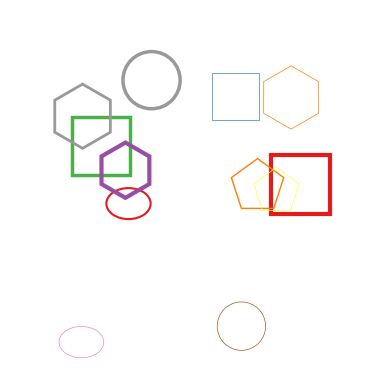[{"shape": "square", "thickness": 3, "radius": 0.38, "center": [0.781, 0.52]}, {"shape": "oval", "thickness": 1.5, "radius": 0.29, "center": [0.334, 0.471]}, {"shape": "square", "thickness": 0.5, "radius": 0.3, "center": [0.612, 0.749]}, {"shape": "square", "thickness": 2.5, "radius": 0.38, "center": [0.263, 0.62]}, {"shape": "hexagon", "thickness": 3, "radius": 0.36, "center": [0.326, 0.558]}, {"shape": "hexagon", "thickness": 0.5, "radius": 0.41, "center": [0.756, 0.747]}, {"shape": "pentagon", "thickness": 1, "radius": 0.36, "center": [0.669, 0.517]}, {"shape": "pentagon", "thickness": 0.5, "radius": 0.31, "center": [0.718, 0.503]}, {"shape": "circle", "thickness": 0.5, "radius": 0.31, "center": [0.627, 0.153]}, {"shape": "oval", "thickness": 0.5, "radius": 0.29, "center": [0.211, 0.111]}, {"shape": "hexagon", "thickness": 2, "radius": 0.42, "center": [0.214, 0.698]}, {"shape": "circle", "thickness": 2.5, "radius": 0.37, "center": [0.394, 0.792]}]